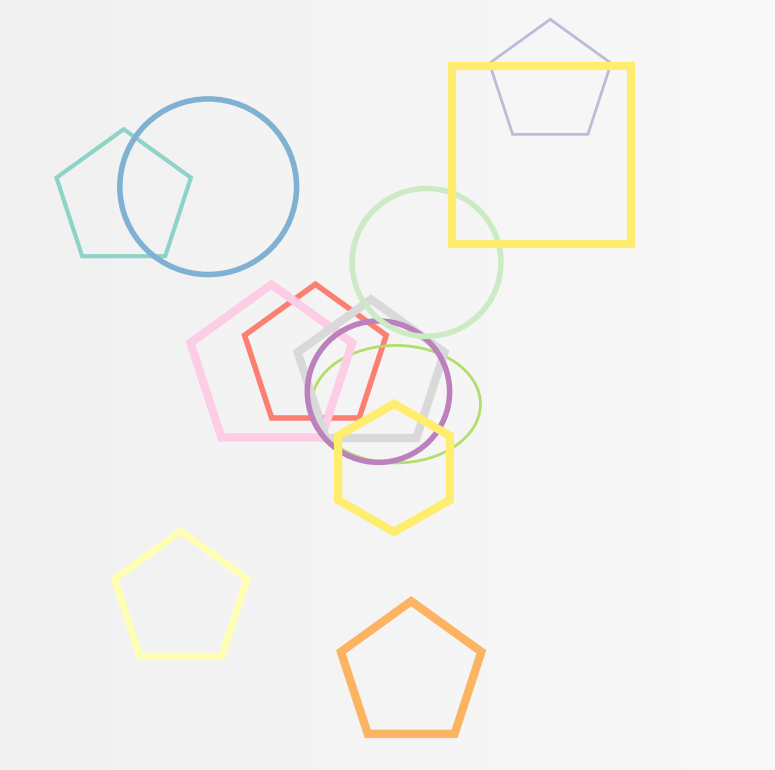[{"shape": "pentagon", "thickness": 1.5, "radius": 0.46, "center": [0.16, 0.741]}, {"shape": "pentagon", "thickness": 2.5, "radius": 0.45, "center": [0.233, 0.22]}, {"shape": "pentagon", "thickness": 1, "radius": 0.41, "center": [0.71, 0.892]}, {"shape": "pentagon", "thickness": 2, "radius": 0.48, "center": [0.407, 0.535]}, {"shape": "circle", "thickness": 2, "radius": 0.57, "center": [0.269, 0.757]}, {"shape": "pentagon", "thickness": 3, "radius": 0.48, "center": [0.531, 0.124]}, {"shape": "oval", "thickness": 1, "radius": 0.54, "center": [0.511, 0.475]}, {"shape": "pentagon", "thickness": 3, "radius": 0.55, "center": [0.35, 0.521]}, {"shape": "pentagon", "thickness": 3, "radius": 0.5, "center": [0.479, 0.512]}, {"shape": "circle", "thickness": 2, "radius": 0.46, "center": [0.488, 0.491]}, {"shape": "circle", "thickness": 2, "radius": 0.48, "center": [0.55, 0.659]}, {"shape": "hexagon", "thickness": 3, "radius": 0.42, "center": [0.508, 0.392]}, {"shape": "square", "thickness": 3, "radius": 0.58, "center": [0.699, 0.798]}]